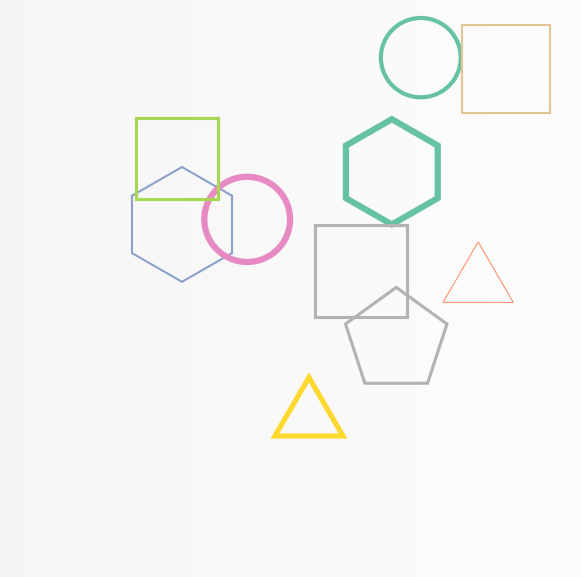[{"shape": "hexagon", "thickness": 3, "radius": 0.46, "center": [0.674, 0.702]}, {"shape": "circle", "thickness": 2, "radius": 0.34, "center": [0.724, 0.899]}, {"shape": "triangle", "thickness": 0.5, "radius": 0.35, "center": [0.823, 0.51]}, {"shape": "hexagon", "thickness": 1, "radius": 0.5, "center": [0.313, 0.611]}, {"shape": "circle", "thickness": 3, "radius": 0.37, "center": [0.425, 0.619]}, {"shape": "square", "thickness": 1.5, "radius": 0.35, "center": [0.305, 0.725]}, {"shape": "triangle", "thickness": 2.5, "radius": 0.34, "center": [0.532, 0.278]}, {"shape": "square", "thickness": 1, "radius": 0.38, "center": [0.87, 0.88]}, {"shape": "square", "thickness": 1.5, "radius": 0.4, "center": [0.62, 0.53]}, {"shape": "pentagon", "thickness": 1.5, "radius": 0.46, "center": [0.682, 0.41]}]